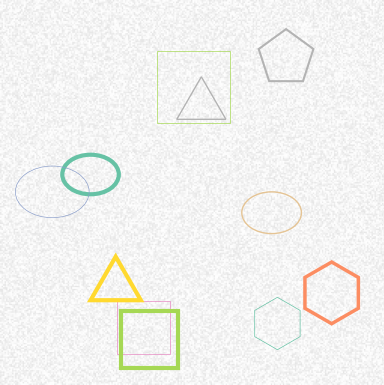[{"shape": "hexagon", "thickness": 0.5, "radius": 0.34, "center": [0.721, 0.16]}, {"shape": "oval", "thickness": 3, "radius": 0.37, "center": [0.235, 0.547]}, {"shape": "hexagon", "thickness": 2.5, "radius": 0.4, "center": [0.861, 0.239]}, {"shape": "oval", "thickness": 0.5, "radius": 0.48, "center": [0.136, 0.502]}, {"shape": "square", "thickness": 0.5, "radius": 0.35, "center": [0.373, 0.149]}, {"shape": "square", "thickness": 0.5, "radius": 0.47, "center": [0.502, 0.774]}, {"shape": "square", "thickness": 3, "radius": 0.37, "center": [0.388, 0.119]}, {"shape": "triangle", "thickness": 3, "radius": 0.38, "center": [0.301, 0.258]}, {"shape": "oval", "thickness": 1, "radius": 0.39, "center": [0.705, 0.447]}, {"shape": "pentagon", "thickness": 1.5, "radius": 0.37, "center": [0.743, 0.85]}, {"shape": "triangle", "thickness": 1, "radius": 0.37, "center": [0.523, 0.727]}]